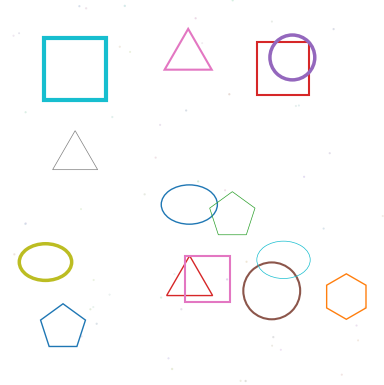[{"shape": "oval", "thickness": 1, "radius": 0.36, "center": [0.492, 0.469]}, {"shape": "pentagon", "thickness": 1, "radius": 0.31, "center": [0.164, 0.15]}, {"shape": "hexagon", "thickness": 1, "radius": 0.29, "center": [0.9, 0.23]}, {"shape": "pentagon", "thickness": 0.5, "radius": 0.31, "center": [0.603, 0.44]}, {"shape": "triangle", "thickness": 1, "radius": 0.34, "center": [0.493, 0.267]}, {"shape": "square", "thickness": 1.5, "radius": 0.34, "center": [0.735, 0.823]}, {"shape": "circle", "thickness": 2.5, "radius": 0.29, "center": [0.759, 0.851]}, {"shape": "circle", "thickness": 1.5, "radius": 0.37, "center": [0.706, 0.245]}, {"shape": "square", "thickness": 1.5, "radius": 0.29, "center": [0.539, 0.276]}, {"shape": "triangle", "thickness": 1.5, "radius": 0.35, "center": [0.489, 0.854]}, {"shape": "triangle", "thickness": 0.5, "radius": 0.34, "center": [0.195, 0.593]}, {"shape": "oval", "thickness": 2.5, "radius": 0.34, "center": [0.118, 0.319]}, {"shape": "square", "thickness": 3, "radius": 0.4, "center": [0.194, 0.82]}, {"shape": "oval", "thickness": 0.5, "radius": 0.35, "center": [0.736, 0.325]}]